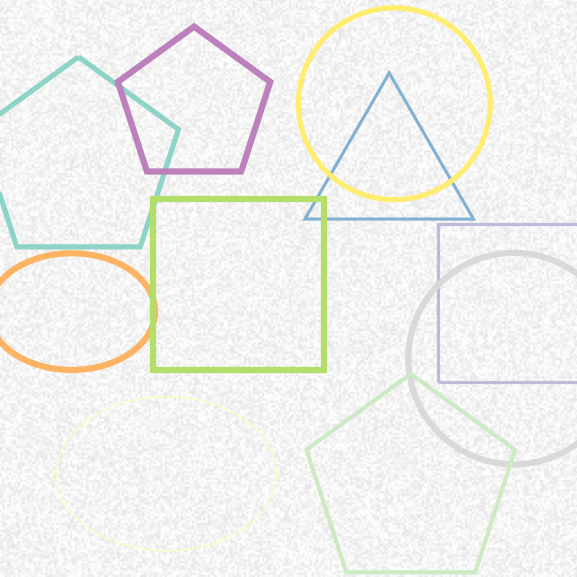[{"shape": "pentagon", "thickness": 2.5, "radius": 0.91, "center": [0.136, 0.719]}, {"shape": "oval", "thickness": 0.5, "radius": 0.95, "center": [0.288, 0.179]}, {"shape": "square", "thickness": 1.5, "radius": 0.68, "center": [0.895, 0.475]}, {"shape": "triangle", "thickness": 1.5, "radius": 0.84, "center": [0.674, 0.704]}, {"shape": "oval", "thickness": 3, "radius": 0.72, "center": [0.124, 0.46]}, {"shape": "square", "thickness": 3, "radius": 0.74, "center": [0.413, 0.507]}, {"shape": "circle", "thickness": 3, "radius": 0.92, "center": [0.89, 0.378]}, {"shape": "pentagon", "thickness": 3, "radius": 0.69, "center": [0.336, 0.814]}, {"shape": "pentagon", "thickness": 2, "radius": 0.95, "center": [0.711, 0.162]}, {"shape": "circle", "thickness": 2.5, "radius": 0.83, "center": [0.683, 0.819]}]